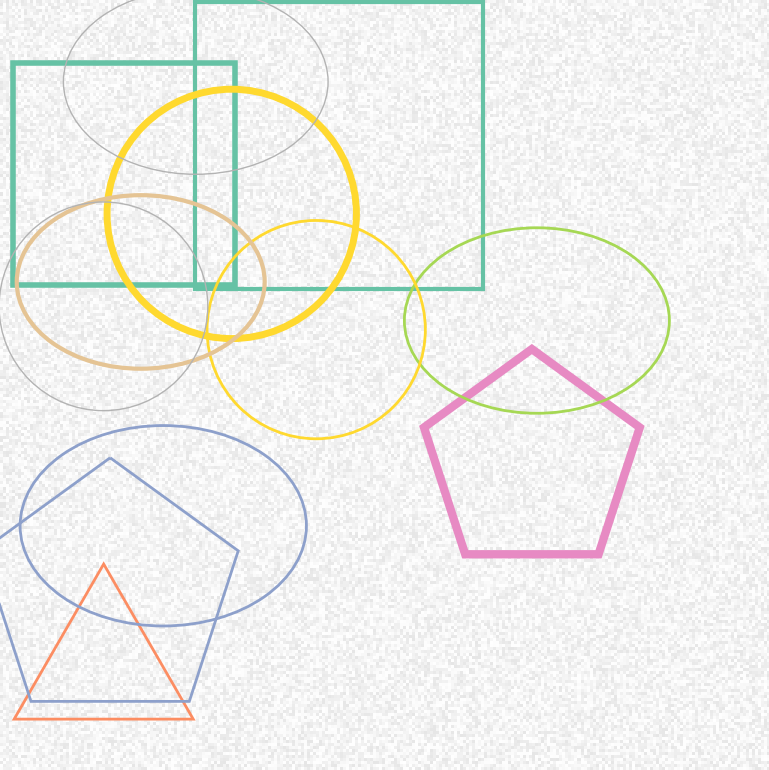[{"shape": "square", "thickness": 2, "radius": 0.72, "center": [0.161, 0.774]}, {"shape": "square", "thickness": 1.5, "radius": 0.93, "center": [0.441, 0.811]}, {"shape": "triangle", "thickness": 1, "radius": 0.67, "center": [0.135, 0.133]}, {"shape": "pentagon", "thickness": 1, "radius": 0.87, "center": [0.143, 0.231]}, {"shape": "oval", "thickness": 1, "radius": 0.93, "center": [0.212, 0.317]}, {"shape": "pentagon", "thickness": 3, "radius": 0.74, "center": [0.691, 0.399]}, {"shape": "oval", "thickness": 1, "radius": 0.86, "center": [0.697, 0.584]}, {"shape": "circle", "thickness": 2.5, "radius": 0.81, "center": [0.301, 0.722]}, {"shape": "circle", "thickness": 1, "radius": 0.71, "center": [0.411, 0.572]}, {"shape": "oval", "thickness": 1.5, "radius": 0.8, "center": [0.183, 0.634]}, {"shape": "oval", "thickness": 0.5, "radius": 0.86, "center": [0.254, 0.894]}, {"shape": "circle", "thickness": 0.5, "radius": 0.68, "center": [0.134, 0.602]}]